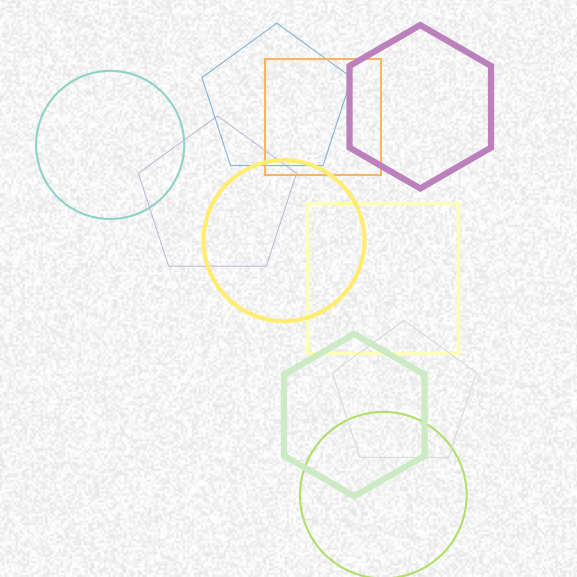[{"shape": "circle", "thickness": 1, "radius": 0.64, "center": [0.191, 0.748]}, {"shape": "square", "thickness": 1.5, "radius": 0.65, "center": [0.662, 0.518]}, {"shape": "pentagon", "thickness": 0.5, "radius": 0.72, "center": [0.377, 0.655]}, {"shape": "pentagon", "thickness": 0.5, "radius": 0.68, "center": [0.479, 0.823]}, {"shape": "square", "thickness": 1, "radius": 0.5, "center": [0.559, 0.796]}, {"shape": "circle", "thickness": 1, "radius": 0.72, "center": [0.664, 0.142]}, {"shape": "pentagon", "thickness": 0.5, "radius": 0.66, "center": [0.7, 0.313]}, {"shape": "hexagon", "thickness": 3, "radius": 0.71, "center": [0.728, 0.814]}, {"shape": "hexagon", "thickness": 3, "radius": 0.7, "center": [0.614, 0.28]}, {"shape": "circle", "thickness": 2, "radius": 0.7, "center": [0.492, 0.582]}]